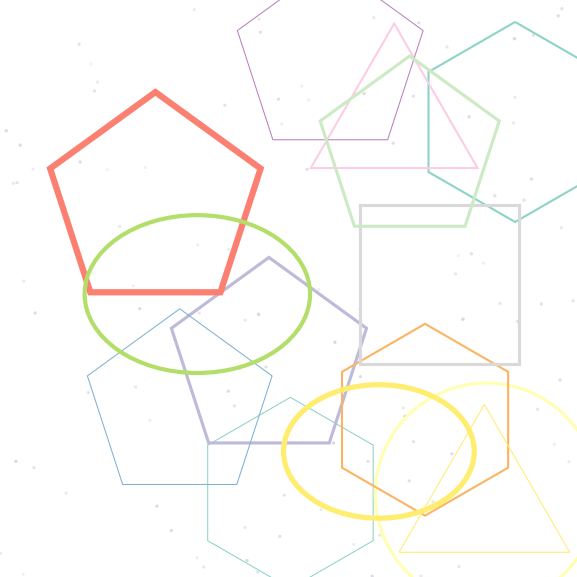[{"shape": "hexagon", "thickness": 1, "radius": 0.87, "center": [0.892, 0.788]}, {"shape": "hexagon", "thickness": 0.5, "radius": 0.83, "center": [0.503, 0.146]}, {"shape": "circle", "thickness": 1.5, "radius": 0.96, "center": [0.842, 0.143]}, {"shape": "pentagon", "thickness": 1.5, "radius": 0.89, "center": [0.466, 0.376]}, {"shape": "pentagon", "thickness": 3, "radius": 0.96, "center": [0.269, 0.648]}, {"shape": "pentagon", "thickness": 0.5, "radius": 0.84, "center": [0.311, 0.296]}, {"shape": "hexagon", "thickness": 1, "radius": 0.83, "center": [0.736, 0.272]}, {"shape": "oval", "thickness": 2, "radius": 0.98, "center": [0.342, 0.49]}, {"shape": "triangle", "thickness": 1, "radius": 0.83, "center": [0.683, 0.792]}, {"shape": "square", "thickness": 1.5, "radius": 0.69, "center": [0.761, 0.507]}, {"shape": "pentagon", "thickness": 0.5, "radius": 0.85, "center": [0.572, 0.894]}, {"shape": "pentagon", "thickness": 1.5, "radius": 0.81, "center": [0.709, 0.739]}, {"shape": "oval", "thickness": 2.5, "radius": 0.83, "center": [0.656, 0.217]}, {"shape": "triangle", "thickness": 0.5, "radius": 0.85, "center": [0.839, 0.128]}]